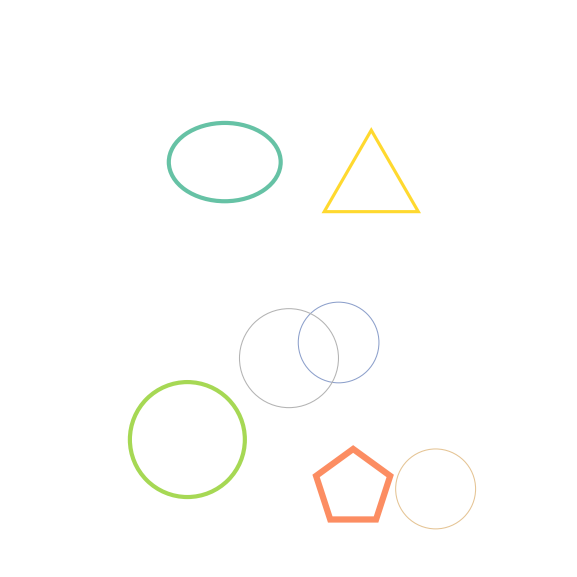[{"shape": "oval", "thickness": 2, "radius": 0.48, "center": [0.389, 0.718]}, {"shape": "pentagon", "thickness": 3, "radius": 0.34, "center": [0.612, 0.154]}, {"shape": "circle", "thickness": 0.5, "radius": 0.35, "center": [0.586, 0.406]}, {"shape": "circle", "thickness": 2, "radius": 0.5, "center": [0.324, 0.238]}, {"shape": "triangle", "thickness": 1.5, "radius": 0.47, "center": [0.643, 0.68]}, {"shape": "circle", "thickness": 0.5, "radius": 0.35, "center": [0.754, 0.153]}, {"shape": "circle", "thickness": 0.5, "radius": 0.43, "center": [0.5, 0.379]}]